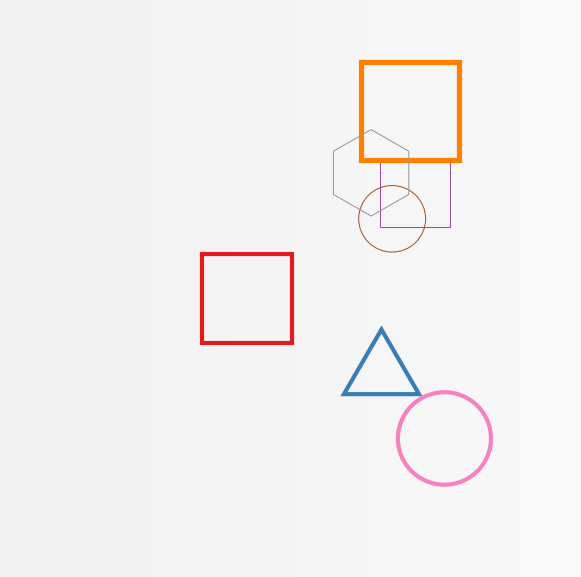[{"shape": "square", "thickness": 2, "radius": 0.39, "center": [0.426, 0.483]}, {"shape": "triangle", "thickness": 2, "radius": 0.37, "center": [0.656, 0.354]}, {"shape": "square", "thickness": 0.5, "radius": 0.3, "center": [0.714, 0.665]}, {"shape": "square", "thickness": 2.5, "radius": 0.42, "center": [0.705, 0.807]}, {"shape": "circle", "thickness": 0.5, "radius": 0.29, "center": [0.675, 0.62]}, {"shape": "circle", "thickness": 2, "radius": 0.4, "center": [0.765, 0.24]}, {"shape": "hexagon", "thickness": 0.5, "radius": 0.37, "center": [0.638, 0.7]}]